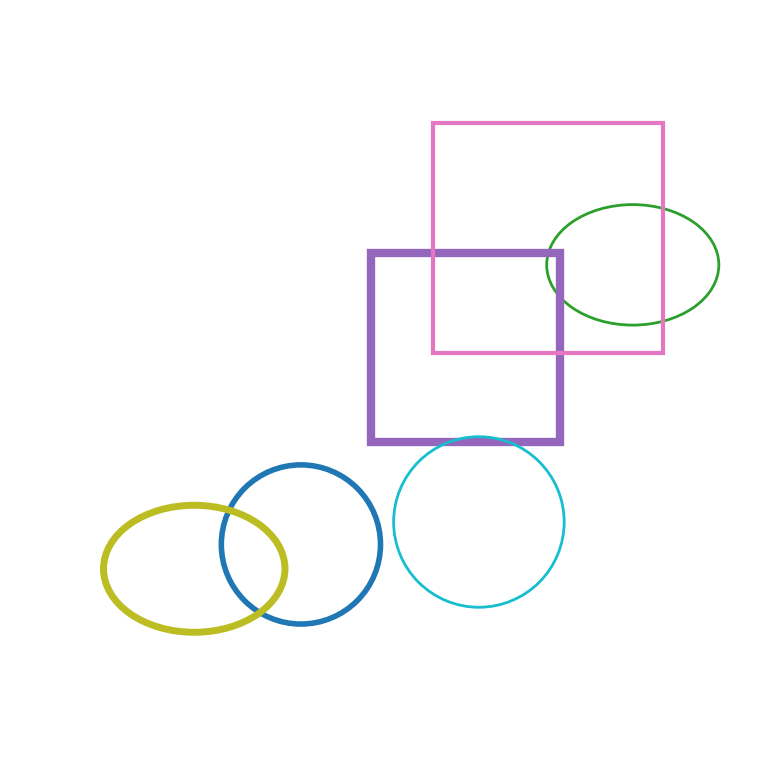[{"shape": "circle", "thickness": 2, "radius": 0.52, "center": [0.391, 0.293]}, {"shape": "oval", "thickness": 1, "radius": 0.56, "center": [0.822, 0.656]}, {"shape": "square", "thickness": 3, "radius": 0.61, "center": [0.605, 0.549]}, {"shape": "square", "thickness": 1.5, "radius": 0.75, "center": [0.712, 0.691]}, {"shape": "oval", "thickness": 2.5, "radius": 0.59, "center": [0.252, 0.261]}, {"shape": "circle", "thickness": 1, "radius": 0.55, "center": [0.622, 0.322]}]